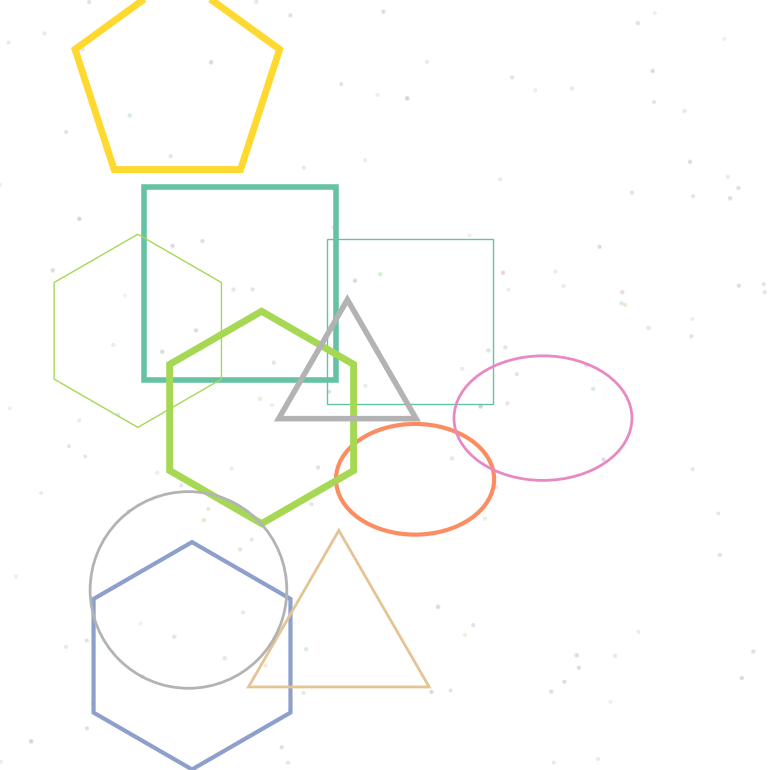[{"shape": "square", "thickness": 2, "radius": 0.62, "center": [0.312, 0.632]}, {"shape": "square", "thickness": 0.5, "radius": 0.54, "center": [0.532, 0.582]}, {"shape": "oval", "thickness": 1.5, "radius": 0.51, "center": [0.539, 0.378]}, {"shape": "hexagon", "thickness": 1.5, "radius": 0.74, "center": [0.249, 0.148]}, {"shape": "oval", "thickness": 1, "radius": 0.58, "center": [0.705, 0.457]}, {"shape": "hexagon", "thickness": 0.5, "radius": 0.63, "center": [0.179, 0.57]}, {"shape": "hexagon", "thickness": 2.5, "radius": 0.69, "center": [0.34, 0.458]}, {"shape": "pentagon", "thickness": 2.5, "radius": 0.7, "center": [0.23, 0.893]}, {"shape": "triangle", "thickness": 1, "radius": 0.68, "center": [0.44, 0.176]}, {"shape": "circle", "thickness": 1, "radius": 0.64, "center": [0.245, 0.234]}, {"shape": "triangle", "thickness": 2, "radius": 0.52, "center": [0.451, 0.508]}]